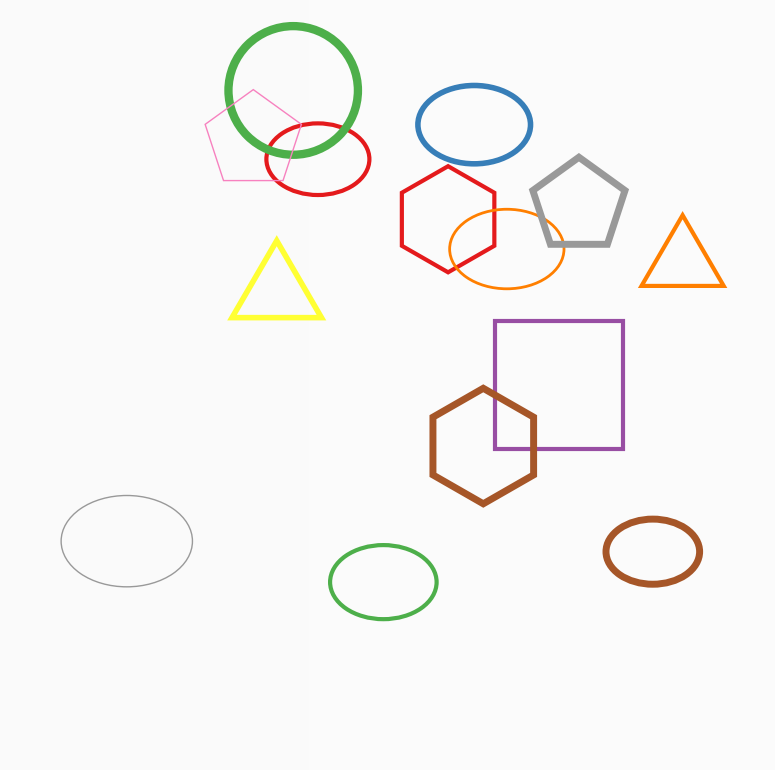[{"shape": "hexagon", "thickness": 1.5, "radius": 0.34, "center": [0.578, 0.715]}, {"shape": "oval", "thickness": 1.5, "radius": 0.33, "center": [0.41, 0.793]}, {"shape": "oval", "thickness": 2, "radius": 0.36, "center": [0.612, 0.838]}, {"shape": "oval", "thickness": 1.5, "radius": 0.34, "center": [0.495, 0.244]}, {"shape": "circle", "thickness": 3, "radius": 0.42, "center": [0.378, 0.883]}, {"shape": "square", "thickness": 1.5, "radius": 0.41, "center": [0.721, 0.5]}, {"shape": "triangle", "thickness": 1.5, "radius": 0.31, "center": [0.881, 0.659]}, {"shape": "oval", "thickness": 1, "radius": 0.37, "center": [0.654, 0.677]}, {"shape": "triangle", "thickness": 2, "radius": 0.33, "center": [0.357, 0.621]}, {"shape": "oval", "thickness": 2.5, "radius": 0.3, "center": [0.842, 0.284]}, {"shape": "hexagon", "thickness": 2.5, "radius": 0.37, "center": [0.624, 0.421]}, {"shape": "pentagon", "thickness": 0.5, "radius": 0.33, "center": [0.327, 0.818]}, {"shape": "pentagon", "thickness": 2.5, "radius": 0.31, "center": [0.747, 0.733]}, {"shape": "oval", "thickness": 0.5, "radius": 0.42, "center": [0.164, 0.297]}]